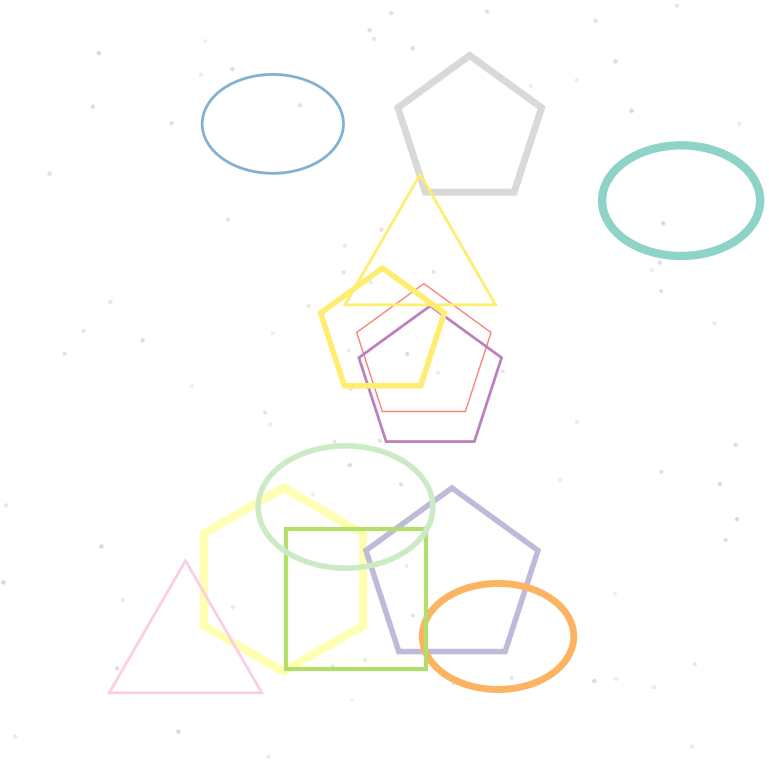[{"shape": "oval", "thickness": 3, "radius": 0.51, "center": [0.885, 0.739]}, {"shape": "hexagon", "thickness": 3, "radius": 0.6, "center": [0.368, 0.247]}, {"shape": "pentagon", "thickness": 2, "radius": 0.59, "center": [0.587, 0.249]}, {"shape": "pentagon", "thickness": 0.5, "radius": 0.46, "center": [0.55, 0.54]}, {"shape": "oval", "thickness": 1, "radius": 0.46, "center": [0.354, 0.839]}, {"shape": "oval", "thickness": 2.5, "radius": 0.49, "center": [0.647, 0.173]}, {"shape": "square", "thickness": 1.5, "radius": 0.45, "center": [0.462, 0.222]}, {"shape": "triangle", "thickness": 1, "radius": 0.57, "center": [0.241, 0.157]}, {"shape": "pentagon", "thickness": 2.5, "radius": 0.49, "center": [0.61, 0.83]}, {"shape": "pentagon", "thickness": 1, "radius": 0.49, "center": [0.559, 0.505]}, {"shape": "oval", "thickness": 2, "radius": 0.57, "center": [0.449, 0.342]}, {"shape": "pentagon", "thickness": 2, "radius": 0.42, "center": [0.497, 0.567]}, {"shape": "triangle", "thickness": 1, "radius": 0.56, "center": [0.546, 0.661]}]